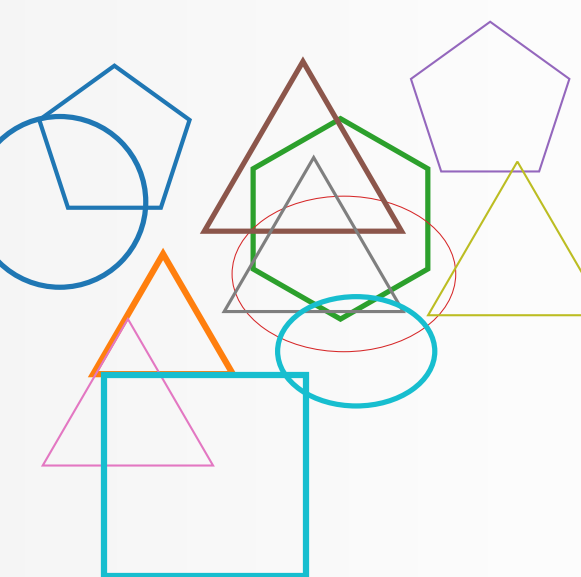[{"shape": "circle", "thickness": 2.5, "radius": 0.74, "center": [0.103, 0.65]}, {"shape": "pentagon", "thickness": 2, "radius": 0.68, "center": [0.197, 0.749]}, {"shape": "triangle", "thickness": 3, "radius": 0.69, "center": [0.281, 0.421]}, {"shape": "hexagon", "thickness": 2.5, "radius": 0.87, "center": [0.586, 0.62]}, {"shape": "oval", "thickness": 0.5, "radius": 0.96, "center": [0.592, 0.525]}, {"shape": "pentagon", "thickness": 1, "radius": 0.72, "center": [0.843, 0.818]}, {"shape": "triangle", "thickness": 2.5, "radius": 0.98, "center": [0.521, 0.697]}, {"shape": "triangle", "thickness": 1, "radius": 0.85, "center": [0.22, 0.278]}, {"shape": "triangle", "thickness": 1.5, "radius": 0.89, "center": [0.54, 0.549]}, {"shape": "triangle", "thickness": 1, "radius": 0.89, "center": [0.89, 0.542]}, {"shape": "square", "thickness": 3, "radius": 0.87, "center": [0.353, 0.176]}, {"shape": "oval", "thickness": 2.5, "radius": 0.68, "center": [0.613, 0.391]}]